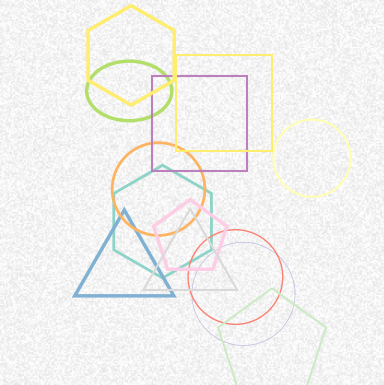[{"shape": "hexagon", "thickness": 2, "radius": 0.73, "center": [0.422, 0.424]}, {"shape": "circle", "thickness": 1.5, "radius": 0.5, "center": [0.81, 0.589]}, {"shape": "circle", "thickness": 0.5, "radius": 0.67, "center": [0.632, 0.237]}, {"shape": "circle", "thickness": 1, "radius": 0.61, "center": [0.611, 0.28]}, {"shape": "triangle", "thickness": 2.5, "radius": 0.74, "center": [0.323, 0.306]}, {"shape": "circle", "thickness": 2, "radius": 0.6, "center": [0.412, 0.509]}, {"shape": "oval", "thickness": 2.5, "radius": 0.55, "center": [0.336, 0.764]}, {"shape": "pentagon", "thickness": 2.5, "radius": 0.5, "center": [0.494, 0.381]}, {"shape": "triangle", "thickness": 1.5, "radius": 0.7, "center": [0.494, 0.317]}, {"shape": "square", "thickness": 1.5, "radius": 0.62, "center": [0.518, 0.679]}, {"shape": "pentagon", "thickness": 1.5, "radius": 0.74, "center": [0.707, 0.104]}, {"shape": "square", "thickness": 1.5, "radius": 0.62, "center": [0.582, 0.732]}, {"shape": "hexagon", "thickness": 2.5, "radius": 0.65, "center": [0.341, 0.856]}]